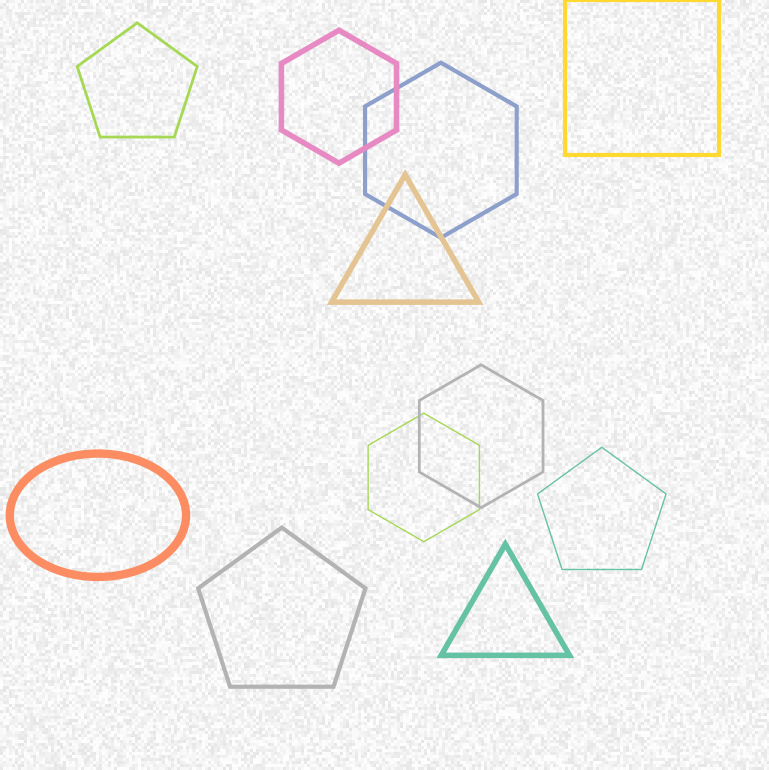[{"shape": "triangle", "thickness": 2, "radius": 0.48, "center": [0.656, 0.197]}, {"shape": "pentagon", "thickness": 0.5, "radius": 0.44, "center": [0.782, 0.331]}, {"shape": "oval", "thickness": 3, "radius": 0.57, "center": [0.127, 0.331]}, {"shape": "hexagon", "thickness": 1.5, "radius": 0.57, "center": [0.573, 0.805]}, {"shape": "hexagon", "thickness": 2, "radius": 0.43, "center": [0.44, 0.874]}, {"shape": "pentagon", "thickness": 1, "radius": 0.41, "center": [0.178, 0.888]}, {"shape": "hexagon", "thickness": 0.5, "radius": 0.42, "center": [0.55, 0.38]}, {"shape": "square", "thickness": 1.5, "radius": 0.5, "center": [0.834, 0.899]}, {"shape": "triangle", "thickness": 2, "radius": 0.55, "center": [0.526, 0.663]}, {"shape": "hexagon", "thickness": 1, "radius": 0.46, "center": [0.625, 0.433]}, {"shape": "pentagon", "thickness": 1.5, "radius": 0.57, "center": [0.366, 0.201]}]